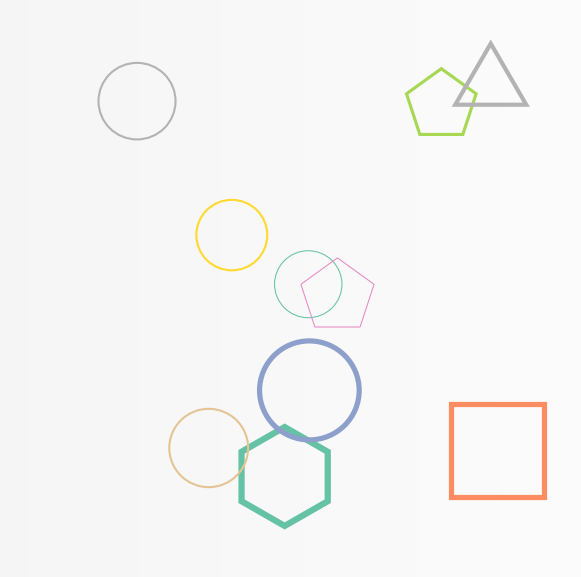[{"shape": "hexagon", "thickness": 3, "radius": 0.43, "center": [0.49, 0.174]}, {"shape": "circle", "thickness": 0.5, "radius": 0.29, "center": [0.53, 0.507]}, {"shape": "square", "thickness": 2.5, "radius": 0.4, "center": [0.856, 0.219]}, {"shape": "circle", "thickness": 2.5, "radius": 0.43, "center": [0.532, 0.323]}, {"shape": "pentagon", "thickness": 0.5, "radius": 0.33, "center": [0.581, 0.486]}, {"shape": "pentagon", "thickness": 1.5, "radius": 0.31, "center": [0.759, 0.817]}, {"shape": "circle", "thickness": 1, "radius": 0.31, "center": [0.399, 0.592]}, {"shape": "circle", "thickness": 1, "radius": 0.34, "center": [0.359, 0.223]}, {"shape": "triangle", "thickness": 2, "radius": 0.35, "center": [0.844, 0.853]}, {"shape": "circle", "thickness": 1, "radius": 0.33, "center": [0.236, 0.824]}]